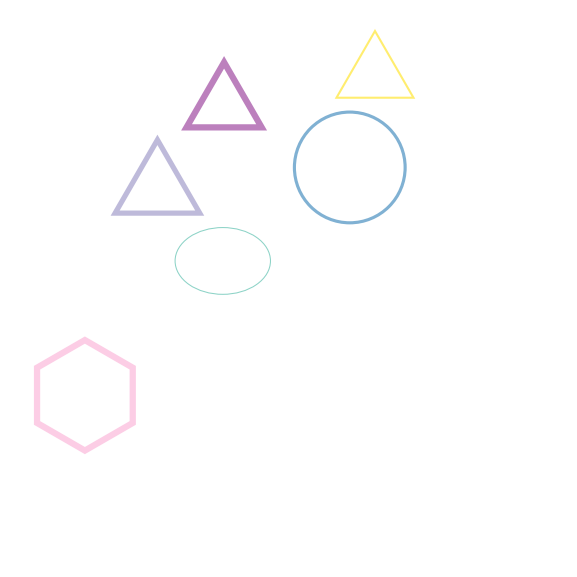[{"shape": "oval", "thickness": 0.5, "radius": 0.41, "center": [0.386, 0.547]}, {"shape": "triangle", "thickness": 2.5, "radius": 0.42, "center": [0.273, 0.672]}, {"shape": "circle", "thickness": 1.5, "radius": 0.48, "center": [0.606, 0.709]}, {"shape": "hexagon", "thickness": 3, "radius": 0.48, "center": [0.147, 0.315]}, {"shape": "triangle", "thickness": 3, "radius": 0.38, "center": [0.388, 0.816]}, {"shape": "triangle", "thickness": 1, "radius": 0.38, "center": [0.649, 0.868]}]